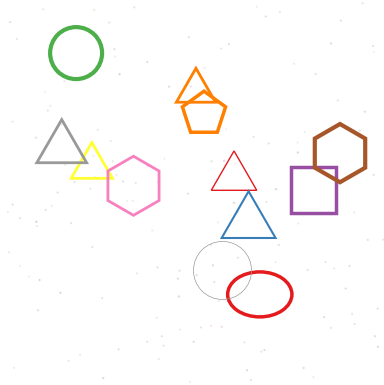[{"shape": "oval", "thickness": 2.5, "radius": 0.42, "center": [0.675, 0.235]}, {"shape": "triangle", "thickness": 1, "radius": 0.34, "center": [0.608, 0.54]}, {"shape": "triangle", "thickness": 1.5, "radius": 0.4, "center": [0.646, 0.422]}, {"shape": "circle", "thickness": 3, "radius": 0.34, "center": [0.198, 0.862]}, {"shape": "square", "thickness": 2.5, "radius": 0.3, "center": [0.814, 0.505]}, {"shape": "triangle", "thickness": 2, "radius": 0.29, "center": [0.509, 0.764]}, {"shape": "pentagon", "thickness": 2.5, "radius": 0.29, "center": [0.53, 0.704]}, {"shape": "triangle", "thickness": 2, "radius": 0.31, "center": [0.239, 0.568]}, {"shape": "hexagon", "thickness": 3, "radius": 0.38, "center": [0.883, 0.602]}, {"shape": "hexagon", "thickness": 2, "radius": 0.38, "center": [0.347, 0.517]}, {"shape": "circle", "thickness": 0.5, "radius": 0.38, "center": [0.578, 0.298]}, {"shape": "triangle", "thickness": 2, "radius": 0.37, "center": [0.16, 0.615]}]